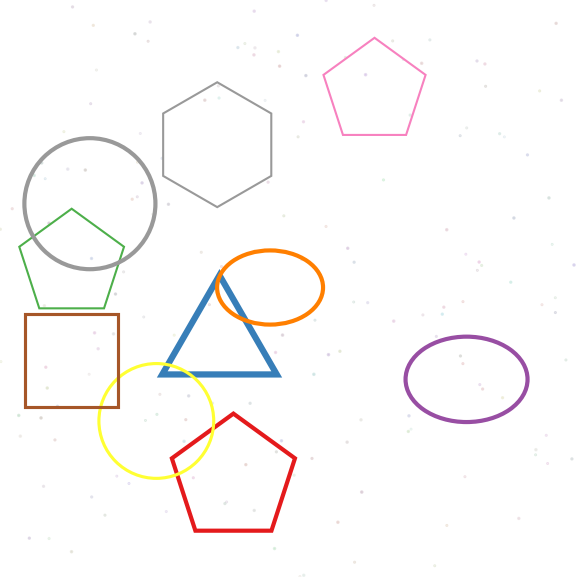[{"shape": "pentagon", "thickness": 2, "radius": 0.56, "center": [0.404, 0.171]}, {"shape": "triangle", "thickness": 3, "radius": 0.57, "center": [0.38, 0.408]}, {"shape": "pentagon", "thickness": 1, "radius": 0.48, "center": [0.124, 0.542]}, {"shape": "oval", "thickness": 2, "radius": 0.53, "center": [0.808, 0.342]}, {"shape": "oval", "thickness": 2, "radius": 0.46, "center": [0.468, 0.501]}, {"shape": "circle", "thickness": 1.5, "radius": 0.5, "center": [0.271, 0.27]}, {"shape": "square", "thickness": 1.5, "radius": 0.4, "center": [0.124, 0.375]}, {"shape": "pentagon", "thickness": 1, "radius": 0.46, "center": [0.649, 0.841]}, {"shape": "hexagon", "thickness": 1, "radius": 0.54, "center": [0.376, 0.749]}, {"shape": "circle", "thickness": 2, "radius": 0.57, "center": [0.156, 0.646]}]